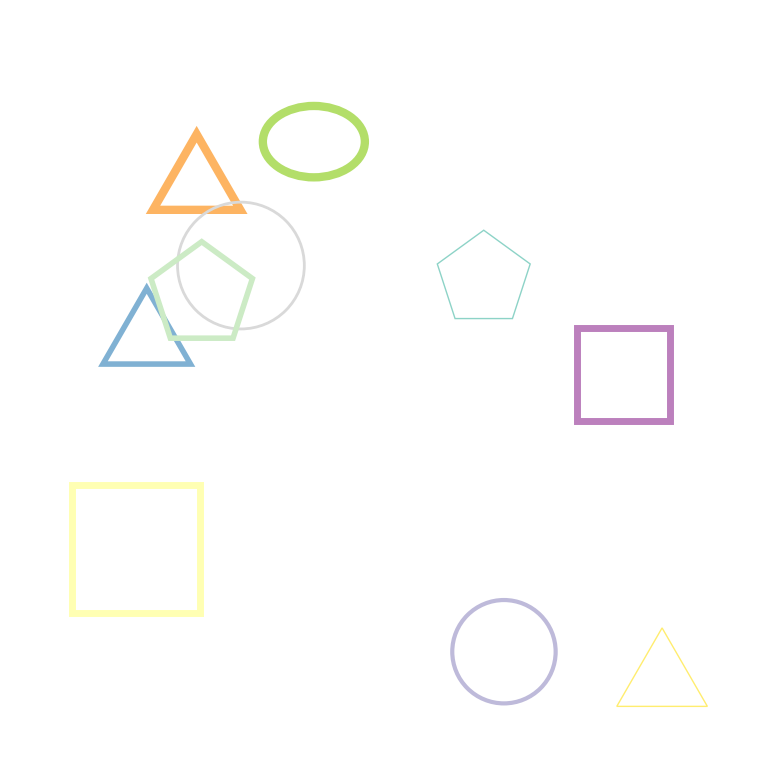[{"shape": "pentagon", "thickness": 0.5, "radius": 0.32, "center": [0.628, 0.638]}, {"shape": "square", "thickness": 2.5, "radius": 0.42, "center": [0.177, 0.287]}, {"shape": "circle", "thickness": 1.5, "radius": 0.34, "center": [0.654, 0.154]}, {"shape": "triangle", "thickness": 2, "radius": 0.33, "center": [0.191, 0.56]}, {"shape": "triangle", "thickness": 3, "radius": 0.33, "center": [0.255, 0.76]}, {"shape": "oval", "thickness": 3, "radius": 0.33, "center": [0.408, 0.816]}, {"shape": "circle", "thickness": 1, "radius": 0.41, "center": [0.313, 0.655]}, {"shape": "square", "thickness": 2.5, "radius": 0.3, "center": [0.81, 0.513]}, {"shape": "pentagon", "thickness": 2, "radius": 0.35, "center": [0.262, 0.617]}, {"shape": "triangle", "thickness": 0.5, "radius": 0.34, "center": [0.86, 0.117]}]